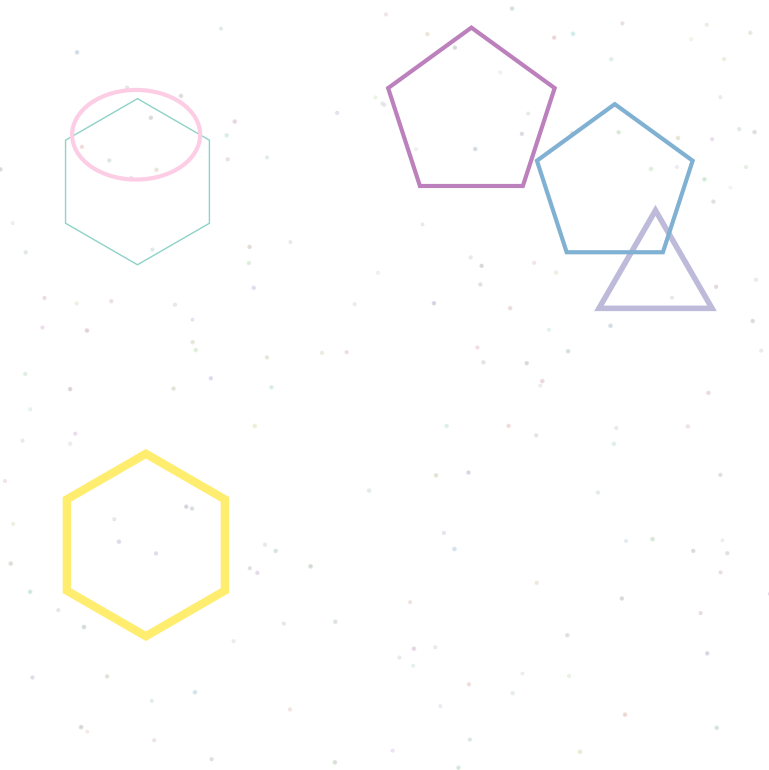[{"shape": "hexagon", "thickness": 0.5, "radius": 0.54, "center": [0.179, 0.764]}, {"shape": "triangle", "thickness": 2, "radius": 0.42, "center": [0.851, 0.642]}, {"shape": "pentagon", "thickness": 1.5, "radius": 0.53, "center": [0.798, 0.758]}, {"shape": "oval", "thickness": 1.5, "radius": 0.42, "center": [0.177, 0.825]}, {"shape": "pentagon", "thickness": 1.5, "radius": 0.57, "center": [0.612, 0.85]}, {"shape": "hexagon", "thickness": 3, "radius": 0.59, "center": [0.189, 0.292]}]